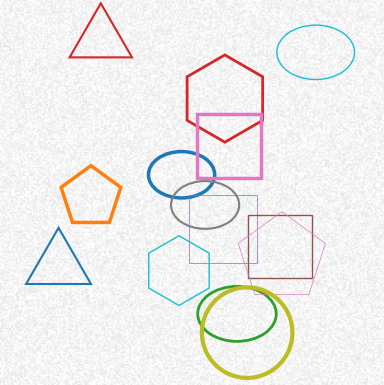[{"shape": "triangle", "thickness": 1.5, "radius": 0.49, "center": [0.152, 0.311]}, {"shape": "oval", "thickness": 2.5, "radius": 0.43, "center": [0.472, 0.546]}, {"shape": "pentagon", "thickness": 2.5, "radius": 0.41, "center": [0.236, 0.488]}, {"shape": "oval", "thickness": 2, "radius": 0.51, "center": [0.616, 0.185]}, {"shape": "hexagon", "thickness": 2, "radius": 0.57, "center": [0.584, 0.744]}, {"shape": "triangle", "thickness": 1.5, "radius": 0.47, "center": [0.262, 0.898]}, {"shape": "square", "thickness": 0.5, "radius": 0.44, "center": [0.579, 0.405]}, {"shape": "square", "thickness": 1, "radius": 0.42, "center": [0.727, 0.36]}, {"shape": "pentagon", "thickness": 0.5, "radius": 0.6, "center": [0.732, 0.331]}, {"shape": "square", "thickness": 2.5, "radius": 0.41, "center": [0.595, 0.621]}, {"shape": "oval", "thickness": 1.5, "radius": 0.44, "center": [0.533, 0.468]}, {"shape": "circle", "thickness": 3, "radius": 0.59, "center": [0.642, 0.136]}, {"shape": "hexagon", "thickness": 1, "radius": 0.45, "center": [0.465, 0.297]}, {"shape": "oval", "thickness": 1, "radius": 0.5, "center": [0.82, 0.864]}]